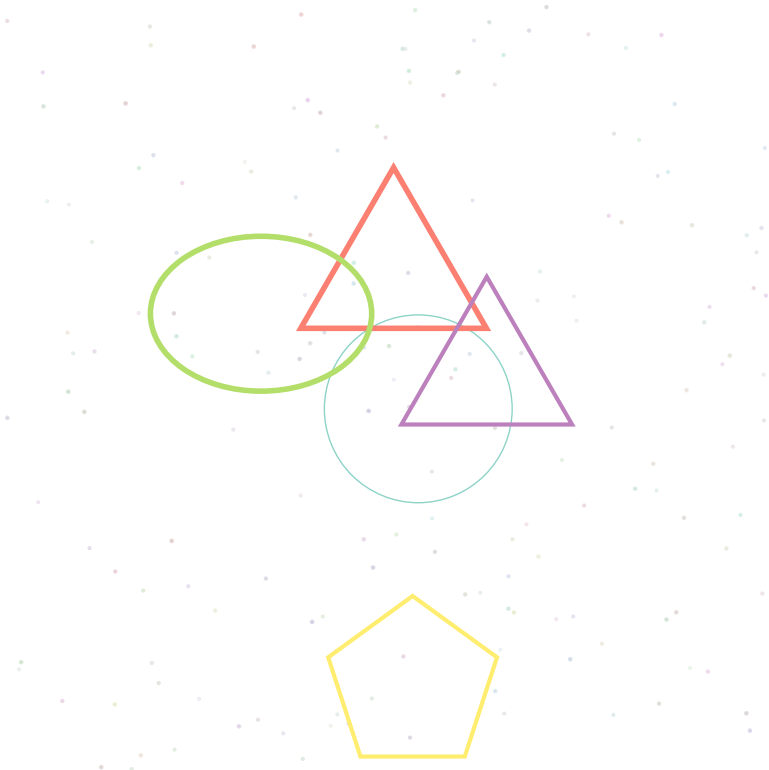[{"shape": "circle", "thickness": 0.5, "radius": 0.61, "center": [0.543, 0.469]}, {"shape": "triangle", "thickness": 2, "radius": 0.7, "center": [0.511, 0.643]}, {"shape": "oval", "thickness": 2, "radius": 0.72, "center": [0.339, 0.593]}, {"shape": "triangle", "thickness": 1.5, "radius": 0.64, "center": [0.632, 0.513]}, {"shape": "pentagon", "thickness": 1.5, "radius": 0.58, "center": [0.536, 0.111]}]